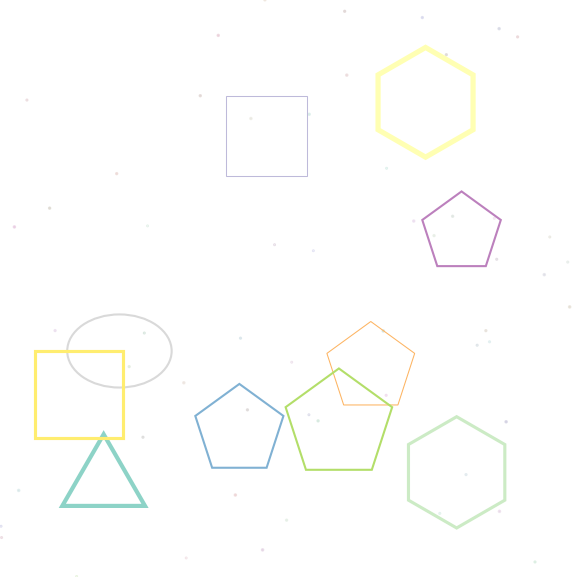[{"shape": "triangle", "thickness": 2, "radius": 0.41, "center": [0.179, 0.164]}, {"shape": "hexagon", "thickness": 2.5, "radius": 0.47, "center": [0.737, 0.822]}, {"shape": "square", "thickness": 0.5, "radius": 0.35, "center": [0.462, 0.763]}, {"shape": "pentagon", "thickness": 1, "radius": 0.4, "center": [0.414, 0.254]}, {"shape": "pentagon", "thickness": 0.5, "radius": 0.4, "center": [0.642, 0.363]}, {"shape": "pentagon", "thickness": 1, "radius": 0.48, "center": [0.587, 0.264]}, {"shape": "oval", "thickness": 1, "radius": 0.45, "center": [0.207, 0.391]}, {"shape": "pentagon", "thickness": 1, "radius": 0.36, "center": [0.799, 0.596]}, {"shape": "hexagon", "thickness": 1.5, "radius": 0.48, "center": [0.791, 0.181]}, {"shape": "square", "thickness": 1.5, "radius": 0.38, "center": [0.136, 0.316]}]